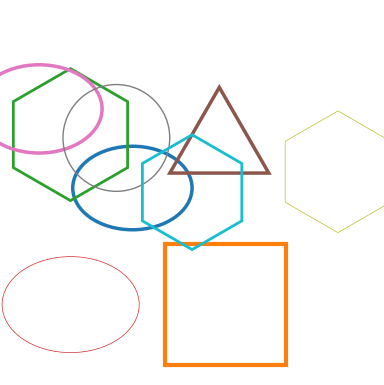[{"shape": "oval", "thickness": 2.5, "radius": 0.77, "center": [0.344, 0.512]}, {"shape": "square", "thickness": 3, "radius": 0.79, "center": [0.585, 0.209]}, {"shape": "hexagon", "thickness": 2, "radius": 0.86, "center": [0.183, 0.65]}, {"shape": "oval", "thickness": 0.5, "radius": 0.89, "center": [0.184, 0.209]}, {"shape": "triangle", "thickness": 2.5, "radius": 0.74, "center": [0.57, 0.625]}, {"shape": "oval", "thickness": 2.5, "radius": 0.82, "center": [0.101, 0.717]}, {"shape": "circle", "thickness": 1, "radius": 0.69, "center": [0.302, 0.642]}, {"shape": "hexagon", "thickness": 0.5, "radius": 0.79, "center": [0.878, 0.554]}, {"shape": "hexagon", "thickness": 2, "radius": 0.75, "center": [0.499, 0.501]}]